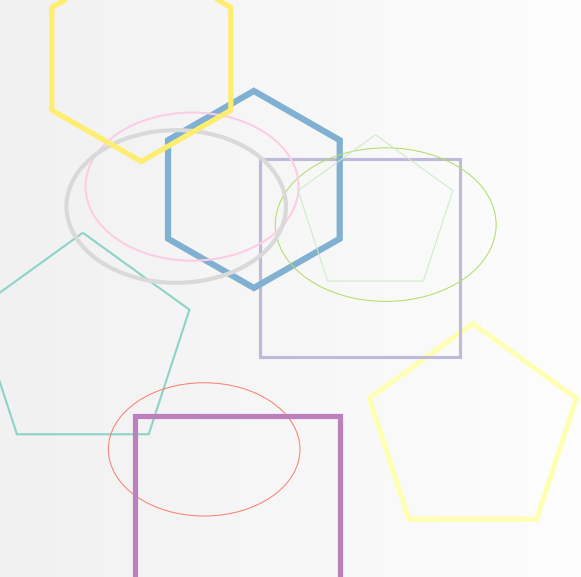[{"shape": "pentagon", "thickness": 1, "radius": 0.96, "center": [0.142, 0.403]}, {"shape": "pentagon", "thickness": 2.5, "radius": 0.94, "center": [0.813, 0.252]}, {"shape": "square", "thickness": 1.5, "radius": 0.86, "center": [0.62, 0.552]}, {"shape": "oval", "thickness": 0.5, "radius": 0.82, "center": [0.351, 0.221]}, {"shape": "hexagon", "thickness": 3, "radius": 0.85, "center": [0.437, 0.671]}, {"shape": "oval", "thickness": 0.5, "radius": 0.95, "center": [0.664, 0.61]}, {"shape": "oval", "thickness": 1, "radius": 0.92, "center": [0.33, 0.676]}, {"shape": "oval", "thickness": 2, "radius": 0.94, "center": [0.303, 0.642]}, {"shape": "square", "thickness": 2.5, "radius": 0.88, "center": [0.409, 0.102]}, {"shape": "pentagon", "thickness": 0.5, "radius": 0.7, "center": [0.646, 0.626]}, {"shape": "hexagon", "thickness": 2.5, "radius": 0.89, "center": [0.243, 0.897]}]